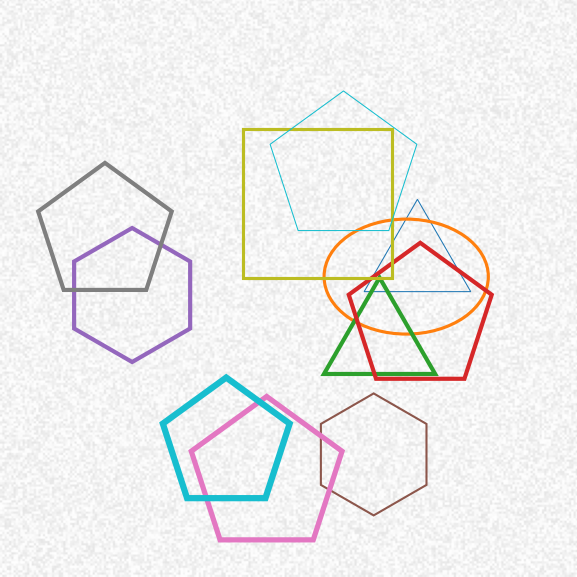[{"shape": "triangle", "thickness": 0.5, "radius": 0.53, "center": [0.723, 0.547]}, {"shape": "oval", "thickness": 1.5, "radius": 0.71, "center": [0.703, 0.52]}, {"shape": "triangle", "thickness": 2, "radius": 0.56, "center": [0.657, 0.407]}, {"shape": "pentagon", "thickness": 2, "radius": 0.65, "center": [0.728, 0.449]}, {"shape": "hexagon", "thickness": 2, "radius": 0.58, "center": [0.229, 0.488]}, {"shape": "hexagon", "thickness": 1, "radius": 0.53, "center": [0.647, 0.212]}, {"shape": "pentagon", "thickness": 2.5, "radius": 0.69, "center": [0.462, 0.175]}, {"shape": "pentagon", "thickness": 2, "radius": 0.61, "center": [0.182, 0.595]}, {"shape": "square", "thickness": 1.5, "radius": 0.65, "center": [0.55, 0.647]}, {"shape": "pentagon", "thickness": 3, "radius": 0.58, "center": [0.392, 0.23]}, {"shape": "pentagon", "thickness": 0.5, "radius": 0.67, "center": [0.595, 0.708]}]